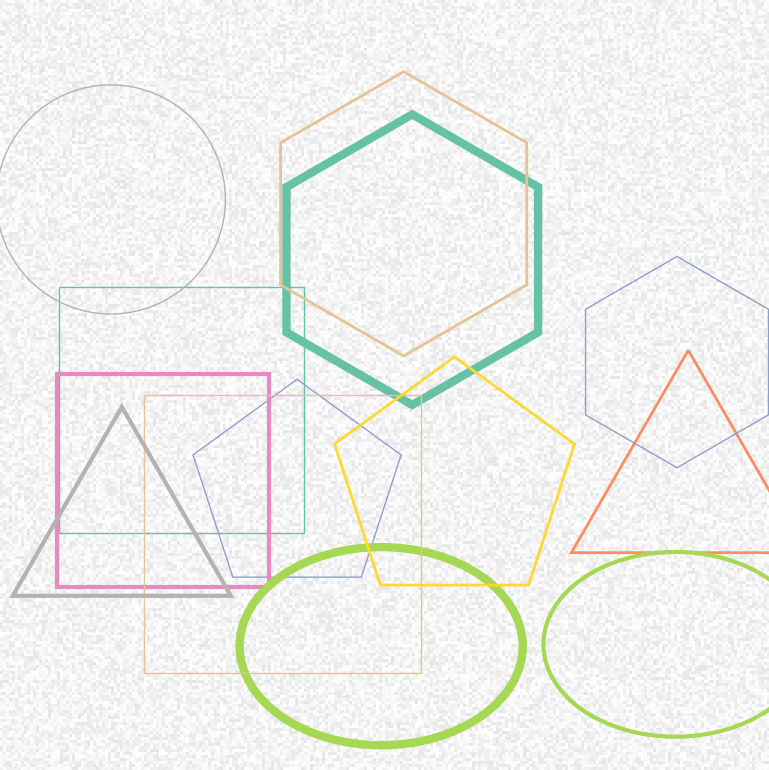[{"shape": "square", "thickness": 0.5, "radius": 0.8, "center": [0.235, 0.468]}, {"shape": "hexagon", "thickness": 3, "radius": 0.94, "center": [0.535, 0.663]}, {"shape": "triangle", "thickness": 1, "radius": 0.88, "center": [0.894, 0.37]}, {"shape": "hexagon", "thickness": 0.5, "radius": 0.69, "center": [0.879, 0.53]}, {"shape": "pentagon", "thickness": 0.5, "radius": 0.71, "center": [0.386, 0.365]}, {"shape": "square", "thickness": 1.5, "radius": 0.69, "center": [0.212, 0.376]}, {"shape": "oval", "thickness": 1.5, "radius": 0.86, "center": [0.877, 0.163]}, {"shape": "oval", "thickness": 3, "radius": 0.92, "center": [0.495, 0.161]}, {"shape": "pentagon", "thickness": 1, "radius": 0.82, "center": [0.59, 0.373]}, {"shape": "square", "thickness": 0.5, "radius": 0.9, "center": [0.367, 0.306]}, {"shape": "hexagon", "thickness": 1, "radius": 0.92, "center": [0.524, 0.722]}, {"shape": "circle", "thickness": 0.5, "radius": 0.74, "center": [0.144, 0.741]}, {"shape": "triangle", "thickness": 1.5, "radius": 0.82, "center": [0.158, 0.308]}]